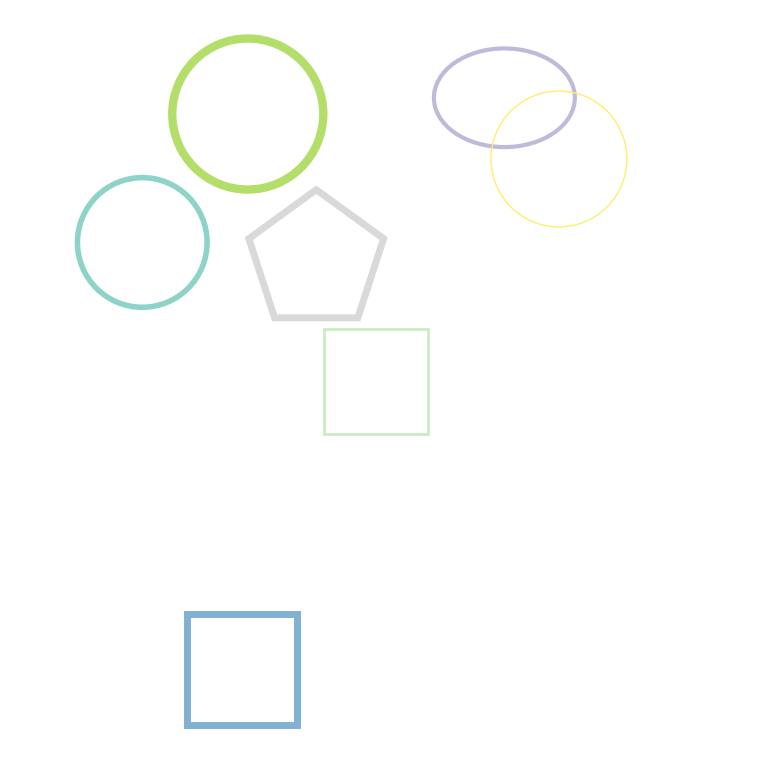[{"shape": "circle", "thickness": 2, "radius": 0.42, "center": [0.185, 0.685]}, {"shape": "oval", "thickness": 1.5, "radius": 0.46, "center": [0.655, 0.873]}, {"shape": "square", "thickness": 2.5, "radius": 0.36, "center": [0.314, 0.13]}, {"shape": "circle", "thickness": 3, "radius": 0.49, "center": [0.322, 0.852]}, {"shape": "pentagon", "thickness": 2.5, "radius": 0.46, "center": [0.411, 0.662]}, {"shape": "square", "thickness": 1, "radius": 0.34, "center": [0.488, 0.504]}, {"shape": "circle", "thickness": 0.5, "radius": 0.44, "center": [0.726, 0.794]}]